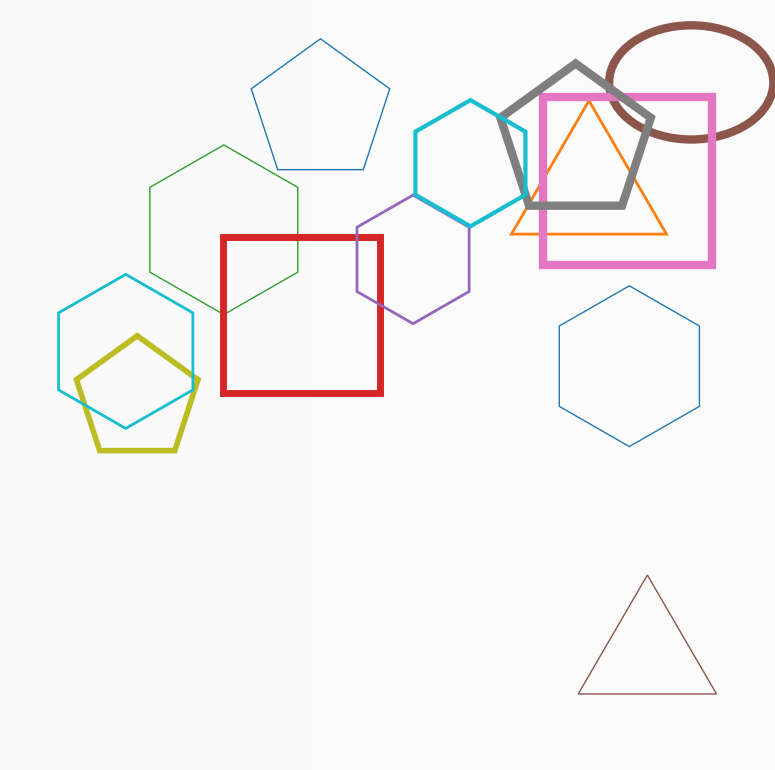[{"shape": "pentagon", "thickness": 0.5, "radius": 0.47, "center": [0.414, 0.856]}, {"shape": "hexagon", "thickness": 0.5, "radius": 0.52, "center": [0.812, 0.524]}, {"shape": "triangle", "thickness": 1, "radius": 0.58, "center": [0.76, 0.754]}, {"shape": "hexagon", "thickness": 0.5, "radius": 0.55, "center": [0.289, 0.702]}, {"shape": "square", "thickness": 2.5, "radius": 0.51, "center": [0.389, 0.59]}, {"shape": "hexagon", "thickness": 1, "radius": 0.42, "center": [0.533, 0.663]}, {"shape": "triangle", "thickness": 0.5, "radius": 0.51, "center": [0.835, 0.15]}, {"shape": "oval", "thickness": 3, "radius": 0.53, "center": [0.892, 0.893]}, {"shape": "square", "thickness": 3, "radius": 0.55, "center": [0.81, 0.765]}, {"shape": "pentagon", "thickness": 3, "radius": 0.51, "center": [0.743, 0.815]}, {"shape": "pentagon", "thickness": 2, "radius": 0.41, "center": [0.177, 0.481]}, {"shape": "hexagon", "thickness": 1.5, "radius": 0.41, "center": [0.607, 0.788]}, {"shape": "hexagon", "thickness": 1, "radius": 0.5, "center": [0.162, 0.544]}]